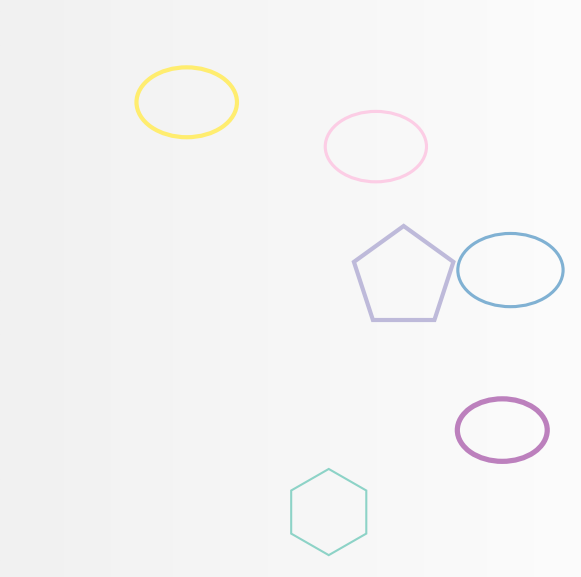[{"shape": "hexagon", "thickness": 1, "radius": 0.37, "center": [0.566, 0.112]}, {"shape": "pentagon", "thickness": 2, "radius": 0.45, "center": [0.694, 0.518]}, {"shape": "oval", "thickness": 1.5, "radius": 0.45, "center": [0.878, 0.531]}, {"shape": "oval", "thickness": 1.5, "radius": 0.44, "center": [0.647, 0.745]}, {"shape": "oval", "thickness": 2.5, "radius": 0.39, "center": [0.864, 0.254]}, {"shape": "oval", "thickness": 2, "radius": 0.43, "center": [0.321, 0.822]}]